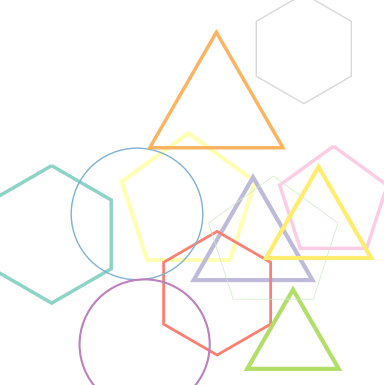[{"shape": "hexagon", "thickness": 2.5, "radius": 0.89, "center": [0.134, 0.391]}, {"shape": "pentagon", "thickness": 3, "radius": 0.91, "center": [0.489, 0.472]}, {"shape": "triangle", "thickness": 3, "radius": 0.89, "center": [0.657, 0.362]}, {"shape": "hexagon", "thickness": 2, "radius": 0.8, "center": [0.564, 0.238]}, {"shape": "circle", "thickness": 1, "radius": 0.85, "center": [0.356, 0.444]}, {"shape": "triangle", "thickness": 2.5, "radius": 1.0, "center": [0.562, 0.716]}, {"shape": "triangle", "thickness": 3, "radius": 0.69, "center": [0.761, 0.111]}, {"shape": "pentagon", "thickness": 2.5, "radius": 0.73, "center": [0.866, 0.474]}, {"shape": "hexagon", "thickness": 1, "radius": 0.71, "center": [0.789, 0.873]}, {"shape": "circle", "thickness": 1.5, "radius": 0.85, "center": [0.376, 0.105]}, {"shape": "pentagon", "thickness": 0.5, "radius": 0.88, "center": [0.71, 0.366]}, {"shape": "triangle", "thickness": 3, "radius": 0.79, "center": [0.827, 0.409]}]